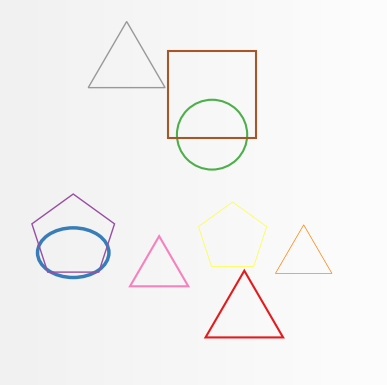[{"shape": "triangle", "thickness": 1.5, "radius": 0.58, "center": [0.631, 0.181]}, {"shape": "oval", "thickness": 2.5, "radius": 0.46, "center": [0.189, 0.344]}, {"shape": "circle", "thickness": 1.5, "radius": 0.45, "center": [0.547, 0.65]}, {"shape": "pentagon", "thickness": 1, "radius": 0.56, "center": [0.189, 0.384]}, {"shape": "triangle", "thickness": 0.5, "radius": 0.42, "center": [0.784, 0.332]}, {"shape": "pentagon", "thickness": 0.5, "radius": 0.46, "center": [0.6, 0.383]}, {"shape": "square", "thickness": 1.5, "radius": 0.56, "center": [0.547, 0.754]}, {"shape": "triangle", "thickness": 1.5, "radius": 0.43, "center": [0.411, 0.3]}, {"shape": "triangle", "thickness": 1, "radius": 0.57, "center": [0.327, 0.83]}]